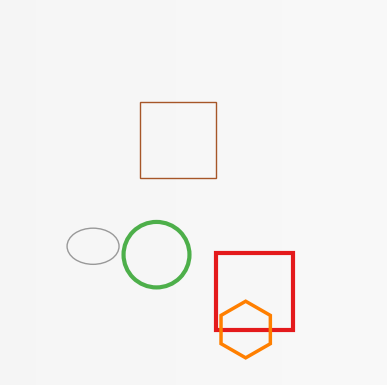[{"shape": "square", "thickness": 3, "radius": 0.5, "center": [0.657, 0.243]}, {"shape": "circle", "thickness": 3, "radius": 0.43, "center": [0.404, 0.339]}, {"shape": "hexagon", "thickness": 2.5, "radius": 0.37, "center": [0.634, 0.144]}, {"shape": "square", "thickness": 1, "radius": 0.49, "center": [0.461, 0.636]}, {"shape": "oval", "thickness": 1, "radius": 0.34, "center": [0.24, 0.36]}]